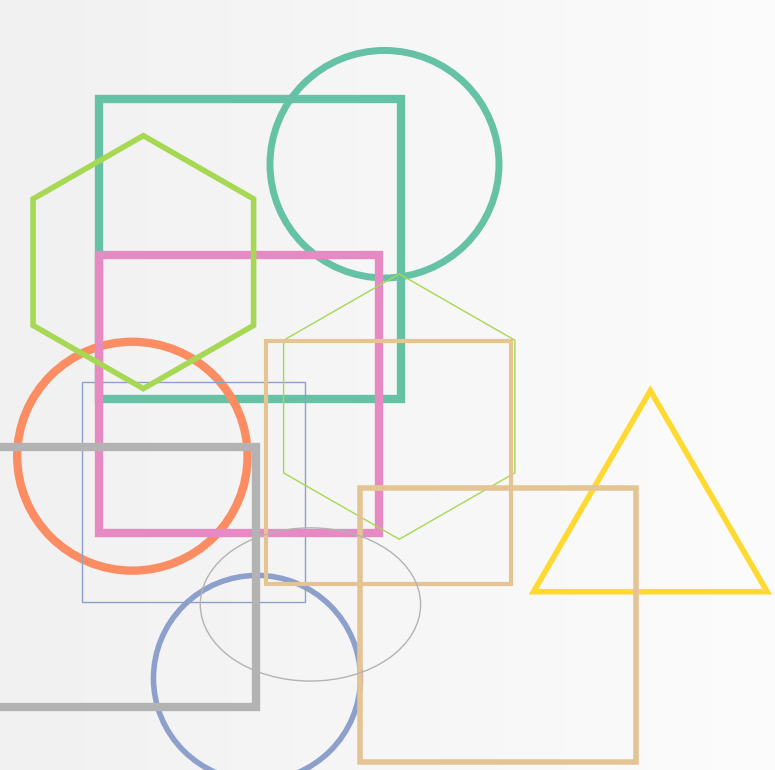[{"shape": "circle", "thickness": 2.5, "radius": 0.74, "center": [0.496, 0.787]}, {"shape": "square", "thickness": 3, "radius": 0.97, "center": [0.322, 0.677]}, {"shape": "circle", "thickness": 3, "radius": 0.74, "center": [0.171, 0.408]}, {"shape": "square", "thickness": 0.5, "radius": 0.72, "center": [0.25, 0.361]}, {"shape": "circle", "thickness": 2, "radius": 0.67, "center": [0.332, 0.119]}, {"shape": "square", "thickness": 3, "radius": 0.9, "center": [0.308, 0.488]}, {"shape": "hexagon", "thickness": 0.5, "radius": 0.86, "center": [0.515, 0.472]}, {"shape": "hexagon", "thickness": 2, "radius": 0.82, "center": [0.185, 0.66]}, {"shape": "triangle", "thickness": 2, "radius": 0.87, "center": [0.839, 0.319]}, {"shape": "square", "thickness": 1.5, "radius": 0.79, "center": [0.501, 0.399]}, {"shape": "square", "thickness": 2, "radius": 0.89, "center": [0.643, 0.188]}, {"shape": "square", "thickness": 3, "radius": 0.84, "center": [0.161, 0.251]}, {"shape": "oval", "thickness": 0.5, "radius": 0.71, "center": [0.401, 0.215]}]